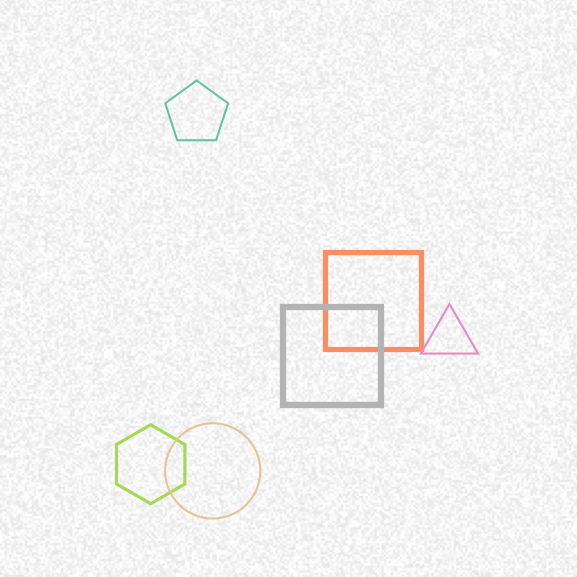[{"shape": "pentagon", "thickness": 1, "radius": 0.29, "center": [0.341, 0.803]}, {"shape": "square", "thickness": 2.5, "radius": 0.42, "center": [0.646, 0.478]}, {"shape": "triangle", "thickness": 1, "radius": 0.29, "center": [0.778, 0.415]}, {"shape": "hexagon", "thickness": 1.5, "radius": 0.34, "center": [0.261, 0.195]}, {"shape": "circle", "thickness": 1, "radius": 0.41, "center": [0.368, 0.184]}, {"shape": "square", "thickness": 3, "radius": 0.42, "center": [0.575, 0.383]}]